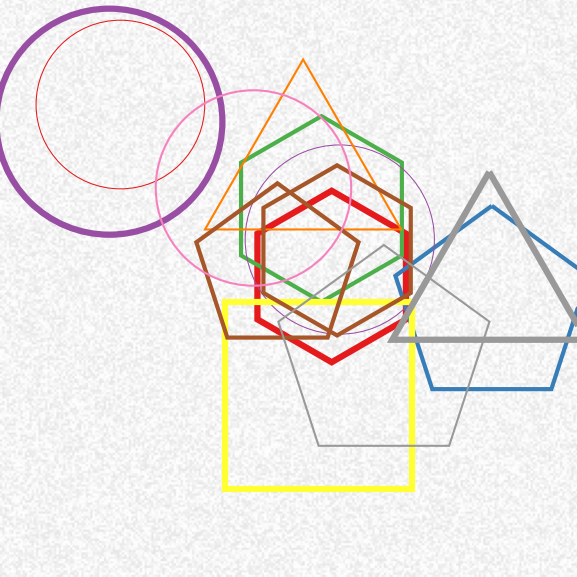[{"shape": "circle", "thickness": 0.5, "radius": 0.73, "center": [0.208, 0.818]}, {"shape": "hexagon", "thickness": 3, "radius": 0.74, "center": [0.574, 0.52]}, {"shape": "pentagon", "thickness": 2, "radius": 0.88, "center": [0.852, 0.467]}, {"shape": "hexagon", "thickness": 2, "radius": 0.8, "center": [0.557, 0.637]}, {"shape": "circle", "thickness": 0.5, "radius": 0.82, "center": [0.588, 0.584]}, {"shape": "circle", "thickness": 3, "radius": 0.98, "center": [0.189, 0.788]}, {"shape": "triangle", "thickness": 1, "radius": 0.98, "center": [0.525, 0.7]}, {"shape": "square", "thickness": 3, "radius": 0.81, "center": [0.552, 0.314]}, {"shape": "hexagon", "thickness": 2, "radius": 0.74, "center": [0.584, 0.566]}, {"shape": "pentagon", "thickness": 2, "radius": 0.74, "center": [0.48, 0.534]}, {"shape": "circle", "thickness": 1, "radius": 0.85, "center": [0.439, 0.674]}, {"shape": "triangle", "thickness": 3, "radius": 0.97, "center": [0.847, 0.508]}, {"shape": "pentagon", "thickness": 1, "radius": 0.96, "center": [0.665, 0.383]}]